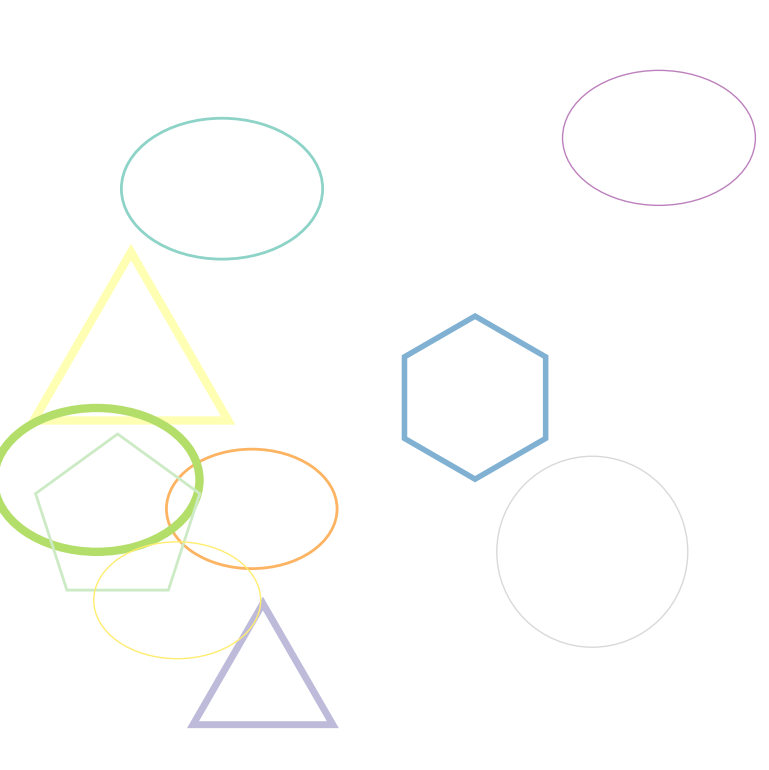[{"shape": "oval", "thickness": 1, "radius": 0.65, "center": [0.288, 0.755]}, {"shape": "triangle", "thickness": 3, "radius": 0.73, "center": [0.17, 0.527]}, {"shape": "triangle", "thickness": 2.5, "radius": 0.52, "center": [0.341, 0.111]}, {"shape": "hexagon", "thickness": 2, "radius": 0.53, "center": [0.617, 0.484]}, {"shape": "oval", "thickness": 1, "radius": 0.55, "center": [0.327, 0.339]}, {"shape": "oval", "thickness": 3, "radius": 0.67, "center": [0.126, 0.377]}, {"shape": "circle", "thickness": 0.5, "radius": 0.62, "center": [0.769, 0.283]}, {"shape": "oval", "thickness": 0.5, "radius": 0.63, "center": [0.856, 0.821]}, {"shape": "pentagon", "thickness": 1, "radius": 0.56, "center": [0.153, 0.324]}, {"shape": "oval", "thickness": 0.5, "radius": 0.54, "center": [0.23, 0.22]}]